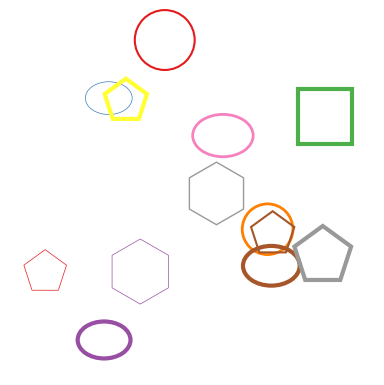[{"shape": "pentagon", "thickness": 0.5, "radius": 0.29, "center": [0.117, 0.293]}, {"shape": "circle", "thickness": 1.5, "radius": 0.39, "center": [0.428, 0.896]}, {"shape": "oval", "thickness": 0.5, "radius": 0.3, "center": [0.283, 0.745]}, {"shape": "square", "thickness": 3, "radius": 0.35, "center": [0.844, 0.697]}, {"shape": "oval", "thickness": 3, "radius": 0.34, "center": [0.27, 0.117]}, {"shape": "hexagon", "thickness": 0.5, "radius": 0.42, "center": [0.364, 0.295]}, {"shape": "circle", "thickness": 2, "radius": 0.33, "center": [0.695, 0.405]}, {"shape": "pentagon", "thickness": 3, "radius": 0.29, "center": [0.327, 0.738]}, {"shape": "pentagon", "thickness": 1.5, "radius": 0.3, "center": [0.708, 0.392]}, {"shape": "oval", "thickness": 3, "radius": 0.37, "center": [0.705, 0.31]}, {"shape": "oval", "thickness": 2, "radius": 0.39, "center": [0.579, 0.648]}, {"shape": "hexagon", "thickness": 1, "radius": 0.41, "center": [0.562, 0.498]}, {"shape": "pentagon", "thickness": 3, "radius": 0.39, "center": [0.838, 0.336]}]